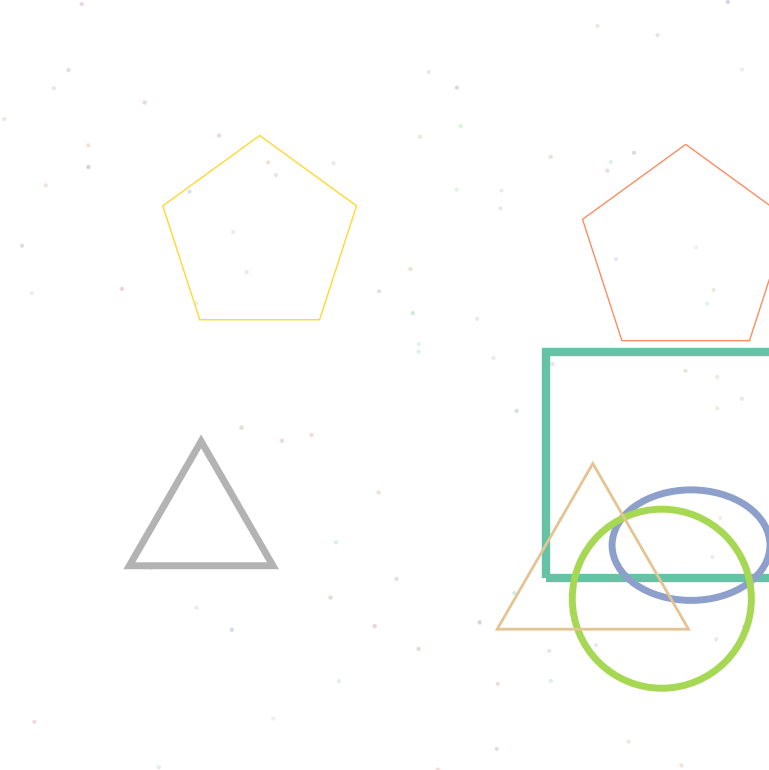[{"shape": "square", "thickness": 3, "radius": 0.74, "center": [0.856, 0.396]}, {"shape": "pentagon", "thickness": 0.5, "radius": 0.7, "center": [0.891, 0.672]}, {"shape": "oval", "thickness": 2.5, "radius": 0.51, "center": [0.897, 0.292]}, {"shape": "circle", "thickness": 2.5, "radius": 0.58, "center": [0.859, 0.222]}, {"shape": "pentagon", "thickness": 0.5, "radius": 0.66, "center": [0.337, 0.692]}, {"shape": "triangle", "thickness": 1, "radius": 0.72, "center": [0.77, 0.255]}, {"shape": "triangle", "thickness": 2.5, "radius": 0.54, "center": [0.261, 0.319]}]